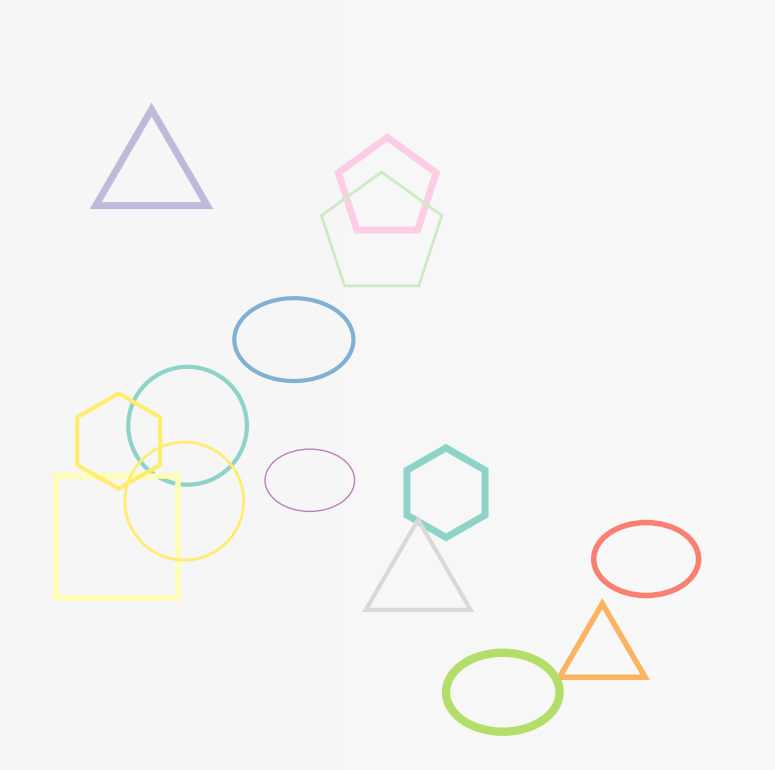[{"shape": "hexagon", "thickness": 2.5, "radius": 0.29, "center": [0.576, 0.36]}, {"shape": "circle", "thickness": 1.5, "radius": 0.38, "center": [0.242, 0.447]}, {"shape": "square", "thickness": 2, "radius": 0.4, "center": [0.151, 0.303]}, {"shape": "triangle", "thickness": 2.5, "radius": 0.42, "center": [0.196, 0.775]}, {"shape": "oval", "thickness": 2, "radius": 0.34, "center": [0.834, 0.274]}, {"shape": "oval", "thickness": 1.5, "radius": 0.38, "center": [0.379, 0.559]}, {"shape": "triangle", "thickness": 2, "radius": 0.32, "center": [0.777, 0.152]}, {"shape": "oval", "thickness": 3, "radius": 0.37, "center": [0.649, 0.101]}, {"shape": "pentagon", "thickness": 2.5, "radius": 0.33, "center": [0.5, 0.755]}, {"shape": "triangle", "thickness": 1.5, "radius": 0.39, "center": [0.54, 0.247]}, {"shape": "oval", "thickness": 0.5, "radius": 0.29, "center": [0.4, 0.376]}, {"shape": "pentagon", "thickness": 1, "radius": 0.41, "center": [0.492, 0.695]}, {"shape": "hexagon", "thickness": 1.5, "radius": 0.31, "center": [0.153, 0.427]}, {"shape": "circle", "thickness": 1, "radius": 0.38, "center": [0.238, 0.349]}]